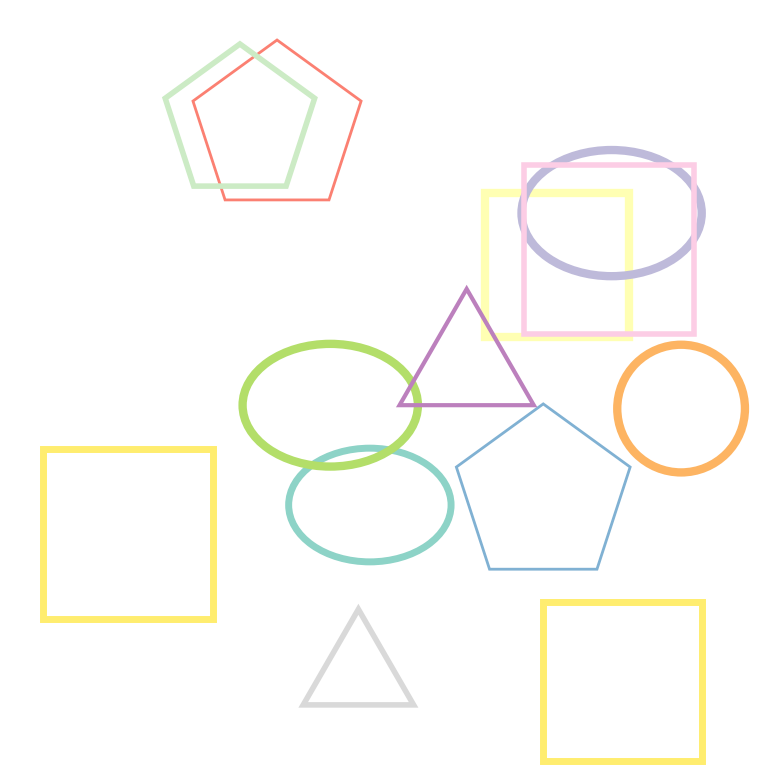[{"shape": "oval", "thickness": 2.5, "radius": 0.53, "center": [0.48, 0.344]}, {"shape": "square", "thickness": 3, "radius": 0.47, "center": [0.723, 0.656]}, {"shape": "oval", "thickness": 3, "radius": 0.59, "center": [0.794, 0.723]}, {"shape": "pentagon", "thickness": 1, "radius": 0.57, "center": [0.36, 0.833]}, {"shape": "pentagon", "thickness": 1, "radius": 0.59, "center": [0.706, 0.357]}, {"shape": "circle", "thickness": 3, "radius": 0.41, "center": [0.885, 0.469]}, {"shape": "oval", "thickness": 3, "radius": 0.57, "center": [0.429, 0.474]}, {"shape": "square", "thickness": 2, "radius": 0.55, "center": [0.791, 0.676]}, {"shape": "triangle", "thickness": 2, "radius": 0.41, "center": [0.465, 0.126]}, {"shape": "triangle", "thickness": 1.5, "radius": 0.5, "center": [0.606, 0.524]}, {"shape": "pentagon", "thickness": 2, "radius": 0.51, "center": [0.312, 0.841]}, {"shape": "square", "thickness": 2.5, "radius": 0.52, "center": [0.808, 0.115]}, {"shape": "square", "thickness": 2.5, "radius": 0.55, "center": [0.166, 0.307]}]